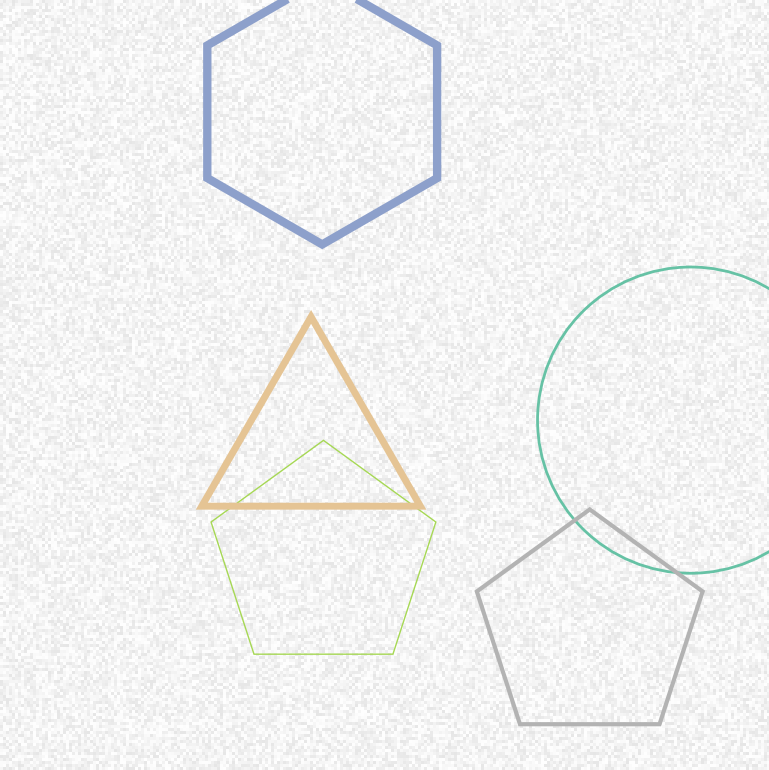[{"shape": "circle", "thickness": 1, "radius": 0.99, "center": [0.897, 0.454]}, {"shape": "hexagon", "thickness": 3, "radius": 0.86, "center": [0.418, 0.855]}, {"shape": "pentagon", "thickness": 0.5, "radius": 0.77, "center": [0.42, 0.275]}, {"shape": "triangle", "thickness": 2.5, "radius": 0.82, "center": [0.404, 0.425]}, {"shape": "pentagon", "thickness": 1.5, "radius": 0.77, "center": [0.766, 0.184]}]